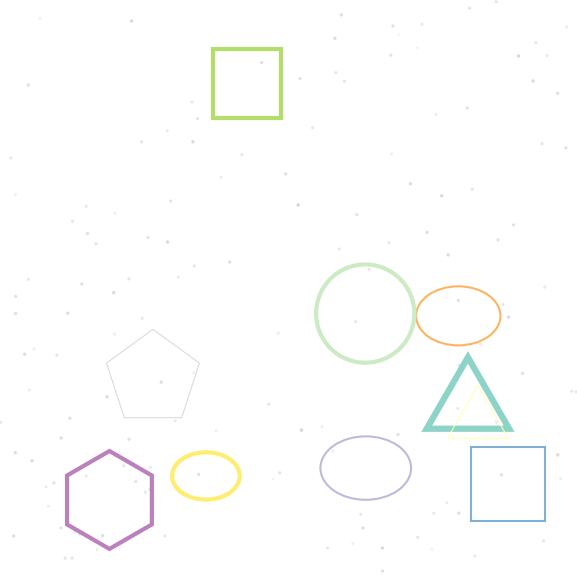[{"shape": "triangle", "thickness": 3, "radius": 0.41, "center": [0.81, 0.298]}, {"shape": "triangle", "thickness": 0.5, "radius": 0.3, "center": [0.827, 0.271]}, {"shape": "oval", "thickness": 1, "radius": 0.39, "center": [0.633, 0.189]}, {"shape": "square", "thickness": 1, "radius": 0.32, "center": [0.88, 0.16]}, {"shape": "oval", "thickness": 1, "radius": 0.37, "center": [0.794, 0.452]}, {"shape": "square", "thickness": 2, "radius": 0.3, "center": [0.428, 0.854]}, {"shape": "pentagon", "thickness": 0.5, "radius": 0.42, "center": [0.265, 0.344]}, {"shape": "hexagon", "thickness": 2, "radius": 0.42, "center": [0.19, 0.133]}, {"shape": "circle", "thickness": 2, "radius": 0.43, "center": [0.632, 0.456]}, {"shape": "oval", "thickness": 2, "radius": 0.29, "center": [0.357, 0.175]}]